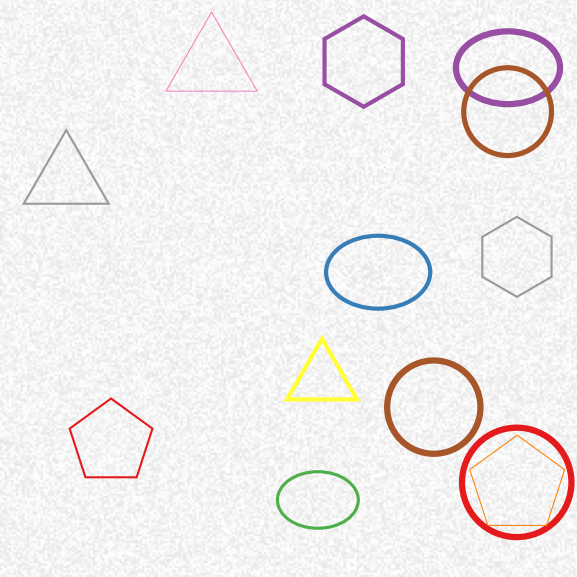[{"shape": "pentagon", "thickness": 1, "radius": 0.38, "center": [0.192, 0.234]}, {"shape": "circle", "thickness": 3, "radius": 0.47, "center": [0.895, 0.164]}, {"shape": "oval", "thickness": 2, "radius": 0.45, "center": [0.655, 0.528]}, {"shape": "oval", "thickness": 1.5, "radius": 0.35, "center": [0.55, 0.133]}, {"shape": "hexagon", "thickness": 2, "radius": 0.39, "center": [0.63, 0.893]}, {"shape": "oval", "thickness": 3, "radius": 0.45, "center": [0.88, 0.882]}, {"shape": "pentagon", "thickness": 0.5, "radius": 0.43, "center": [0.896, 0.159]}, {"shape": "triangle", "thickness": 2, "radius": 0.35, "center": [0.558, 0.342]}, {"shape": "circle", "thickness": 2.5, "radius": 0.38, "center": [0.879, 0.806]}, {"shape": "circle", "thickness": 3, "radius": 0.4, "center": [0.751, 0.294]}, {"shape": "triangle", "thickness": 0.5, "radius": 0.46, "center": [0.366, 0.887]}, {"shape": "triangle", "thickness": 1, "radius": 0.43, "center": [0.115, 0.689]}, {"shape": "hexagon", "thickness": 1, "radius": 0.35, "center": [0.895, 0.554]}]